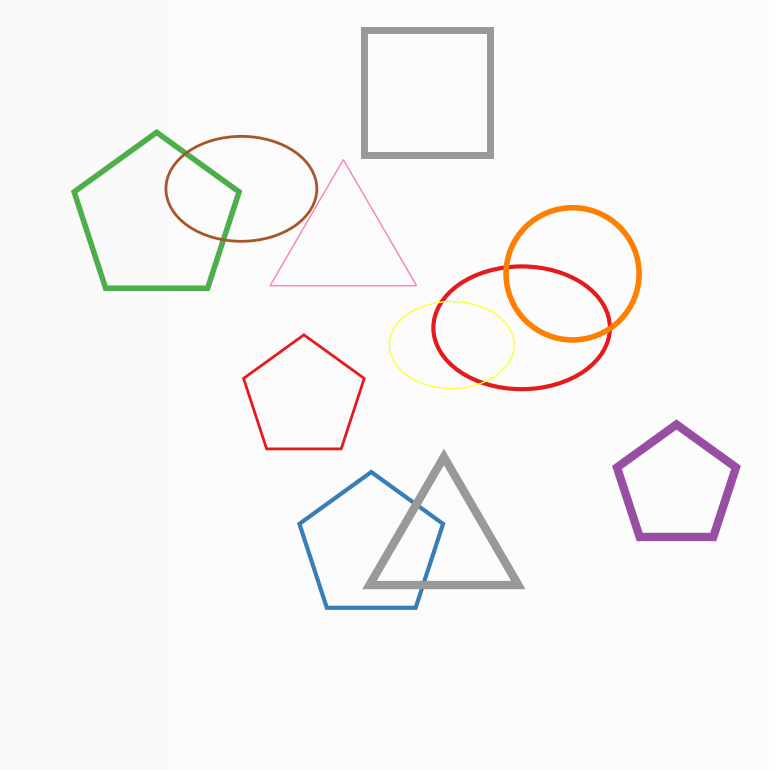[{"shape": "pentagon", "thickness": 1, "radius": 0.41, "center": [0.392, 0.483]}, {"shape": "oval", "thickness": 1.5, "radius": 0.57, "center": [0.673, 0.574]}, {"shape": "pentagon", "thickness": 1.5, "radius": 0.49, "center": [0.479, 0.29]}, {"shape": "pentagon", "thickness": 2, "radius": 0.56, "center": [0.202, 0.716]}, {"shape": "pentagon", "thickness": 3, "radius": 0.4, "center": [0.873, 0.368]}, {"shape": "circle", "thickness": 2, "radius": 0.43, "center": [0.739, 0.644]}, {"shape": "oval", "thickness": 0.5, "radius": 0.4, "center": [0.583, 0.552]}, {"shape": "oval", "thickness": 1, "radius": 0.49, "center": [0.311, 0.755]}, {"shape": "triangle", "thickness": 0.5, "radius": 0.55, "center": [0.443, 0.683]}, {"shape": "square", "thickness": 2.5, "radius": 0.41, "center": [0.551, 0.88]}, {"shape": "triangle", "thickness": 3, "radius": 0.55, "center": [0.573, 0.296]}]